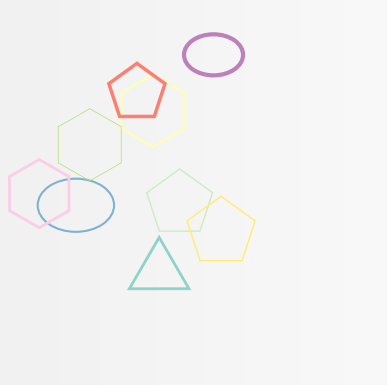[{"shape": "triangle", "thickness": 2, "radius": 0.44, "center": [0.411, 0.294]}, {"shape": "hexagon", "thickness": 1.5, "radius": 0.47, "center": [0.395, 0.712]}, {"shape": "pentagon", "thickness": 2.5, "radius": 0.38, "center": [0.353, 0.759]}, {"shape": "oval", "thickness": 1.5, "radius": 0.49, "center": [0.196, 0.467]}, {"shape": "hexagon", "thickness": 0.5, "radius": 0.47, "center": [0.232, 0.624]}, {"shape": "hexagon", "thickness": 2, "radius": 0.44, "center": [0.101, 0.497]}, {"shape": "oval", "thickness": 3, "radius": 0.38, "center": [0.551, 0.858]}, {"shape": "pentagon", "thickness": 1, "radius": 0.45, "center": [0.464, 0.472]}, {"shape": "pentagon", "thickness": 1, "radius": 0.46, "center": [0.571, 0.398]}]